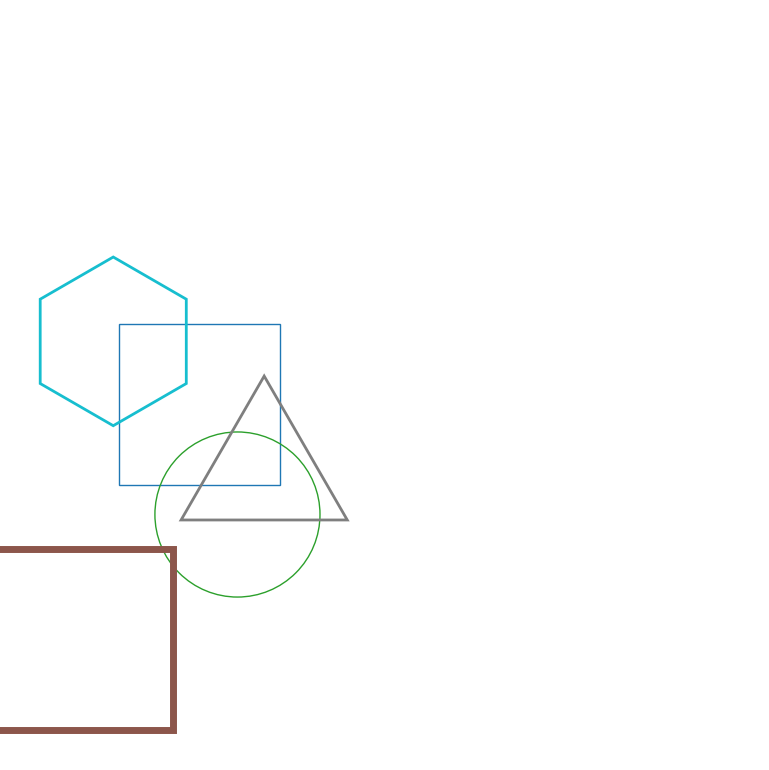[{"shape": "square", "thickness": 0.5, "radius": 0.52, "center": [0.259, 0.475]}, {"shape": "circle", "thickness": 0.5, "radius": 0.54, "center": [0.308, 0.332]}, {"shape": "square", "thickness": 2.5, "radius": 0.59, "center": [0.107, 0.17]}, {"shape": "triangle", "thickness": 1, "radius": 0.62, "center": [0.343, 0.387]}, {"shape": "hexagon", "thickness": 1, "radius": 0.55, "center": [0.147, 0.557]}]